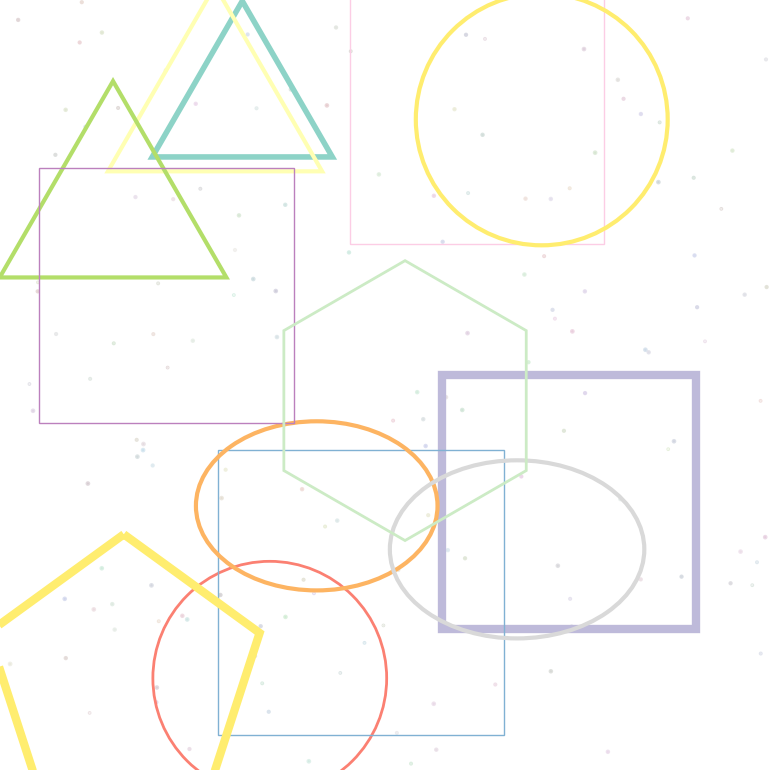[{"shape": "triangle", "thickness": 2, "radius": 0.67, "center": [0.315, 0.864]}, {"shape": "triangle", "thickness": 1.5, "radius": 0.8, "center": [0.279, 0.858]}, {"shape": "square", "thickness": 3, "radius": 0.83, "center": [0.739, 0.348]}, {"shape": "circle", "thickness": 1, "radius": 0.76, "center": [0.35, 0.119]}, {"shape": "square", "thickness": 0.5, "radius": 0.93, "center": [0.469, 0.231]}, {"shape": "oval", "thickness": 1.5, "radius": 0.78, "center": [0.411, 0.343]}, {"shape": "triangle", "thickness": 1.5, "radius": 0.85, "center": [0.147, 0.725]}, {"shape": "square", "thickness": 0.5, "radius": 0.82, "center": [0.62, 0.848]}, {"shape": "oval", "thickness": 1.5, "radius": 0.83, "center": [0.672, 0.287]}, {"shape": "square", "thickness": 0.5, "radius": 0.83, "center": [0.216, 0.616]}, {"shape": "hexagon", "thickness": 1, "radius": 0.91, "center": [0.526, 0.48]}, {"shape": "pentagon", "thickness": 3, "radius": 0.93, "center": [0.161, 0.121]}, {"shape": "circle", "thickness": 1.5, "radius": 0.82, "center": [0.704, 0.845]}]